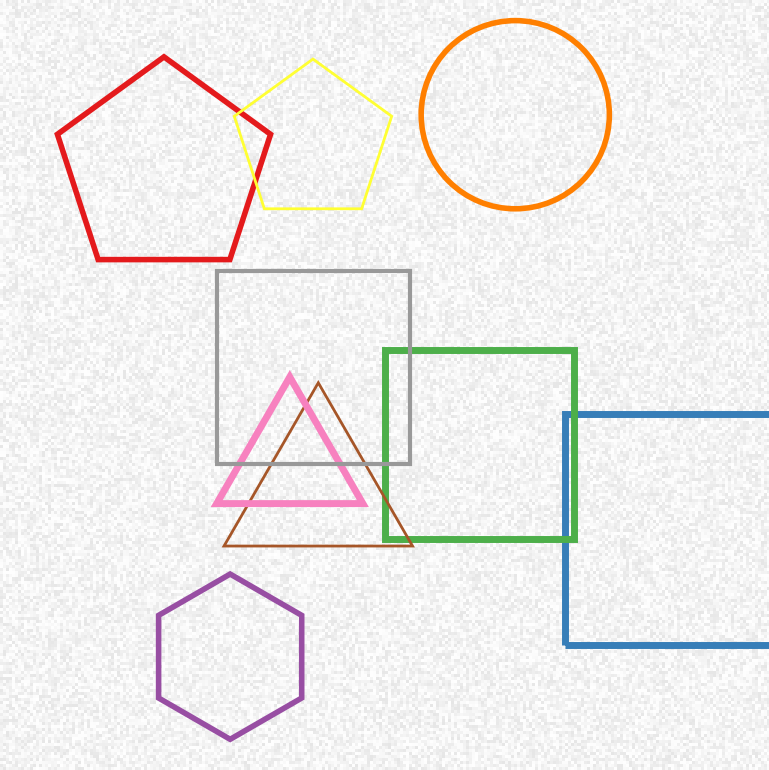[{"shape": "pentagon", "thickness": 2, "radius": 0.73, "center": [0.213, 0.781]}, {"shape": "square", "thickness": 2.5, "radius": 0.75, "center": [0.884, 0.312]}, {"shape": "square", "thickness": 2.5, "radius": 0.61, "center": [0.622, 0.422]}, {"shape": "hexagon", "thickness": 2, "radius": 0.54, "center": [0.299, 0.147]}, {"shape": "circle", "thickness": 2, "radius": 0.61, "center": [0.669, 0.851]}, {"shape": "pentagon", "thickness": 1, "radius": 0.54, "center": [0.406, 0.816]}, {"shape": "triangle", "thickness": 1, "radius": 0.71, "center": [0.413, 0.362]}, {"shape": "triangle", "thickness": 2.5, "radius": 0.55, "center": [0.376, 0.401]}, {"shape": "square", "thickness": 1.5, "radius": 0.63, "center": [0.407, 0.523]}]